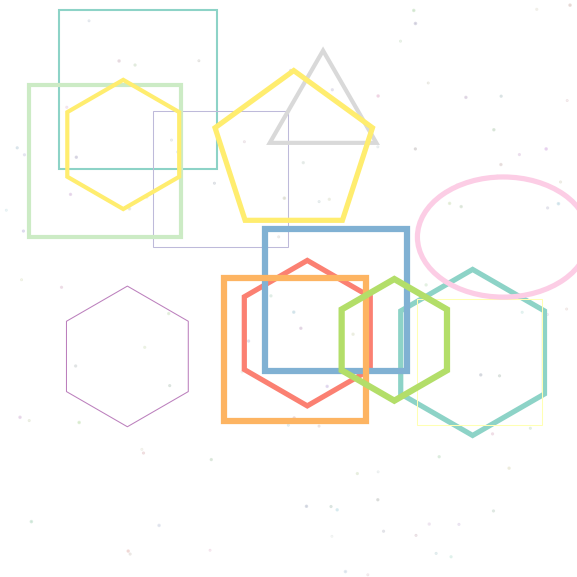[{"shape": "square", "thickness": 1, "radius": 0.69, "center": [0.239, 0.844]}, {"shape": "hexagon", "thickness": 2.5, "radius": 0.72, "center": [0.818, 0.389]}, {"shape": "square", "thickness": 0.5, "radius": 0.54, "center": [0.83, 0.372]}, {"shape": "square", "thickness": 0.5, "radius": 0.59, "center": [0.382, 0.69]}, {"shape": "hexagon", "thickness": 2.5, "radius": 0.63, "center": [0.532, 0.422]}, {"shape": "square", "thickness": 3, "radius": 0.62, "center": [0.582, 0.48]}, {"shape": "square", "thickness": 3, "radius": 0.62, "center": [0.51, 0.394]}, {"shape": "hexagon", "thickness": 3, "radius": 0.53, "center": [0.683, 0.411]}, {"shape": "oval", "thickness": 2.5, "radius": 0.74, "center": [0.871, 0.589]}, {"shape": "triangle", "thickness": 2, "radius": 0.53, "center": [0.559, 0.805]}, {"shape": "hexagon", "thickness": 0.5, "radius": 0.61, "center": [0.221, 0.382]}, {"shape": "square", "thickness": 2, "radius": 0.66, "center": [0.182, 0.721]}, {"shape": "hexagon", "thickness": 2, "radius": 0.56, "center": [0.213, 0.749]}, {"shape": "pentagon", "thickness": 2.5, "radius": 0.72, "center": [0.509, 0.734]}]